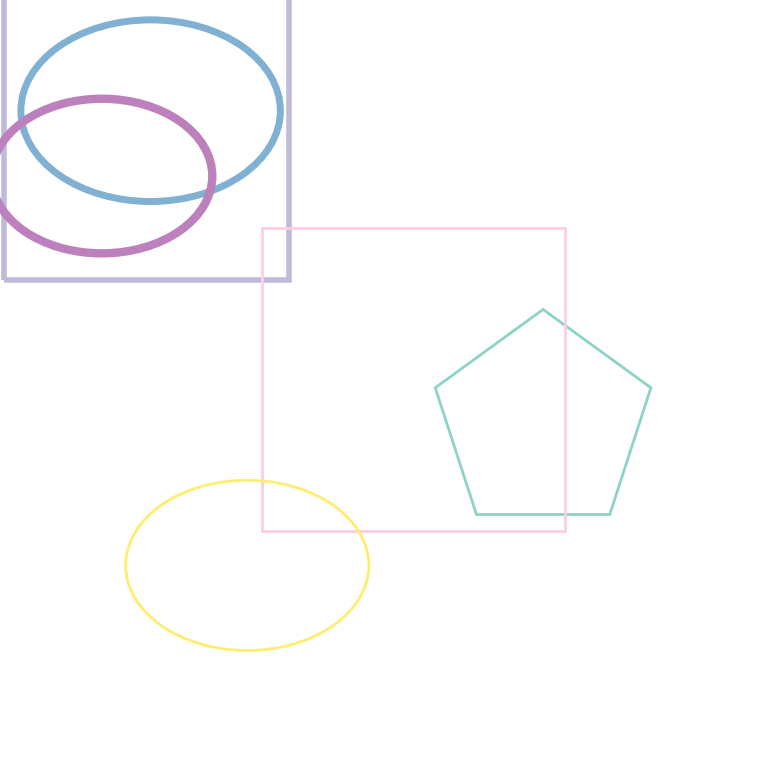[{"shape": "pentagon", "thickness": 1, "radius": 0.74, "center": [0.705, 0.451]}, {"shape": "square", "thickness": 2, "radius": 0.93, "center": [0.19, 0.821]}, {"shape": "oval", "thickness": 2.5, "radius": 0.84, "center": [0.196, 0.856]}, {"shape": "square", "thickness": 1, "radius": 0.98, "center": [0.537, 0.507]}, {"shape": "oval", "thickness": 3, "radius": 0.72, "center": [0.132, 0.771]}, {"shape": "oval", "thickness": 1, "radius": 0.79, "center": [0.321, 0.266]}]